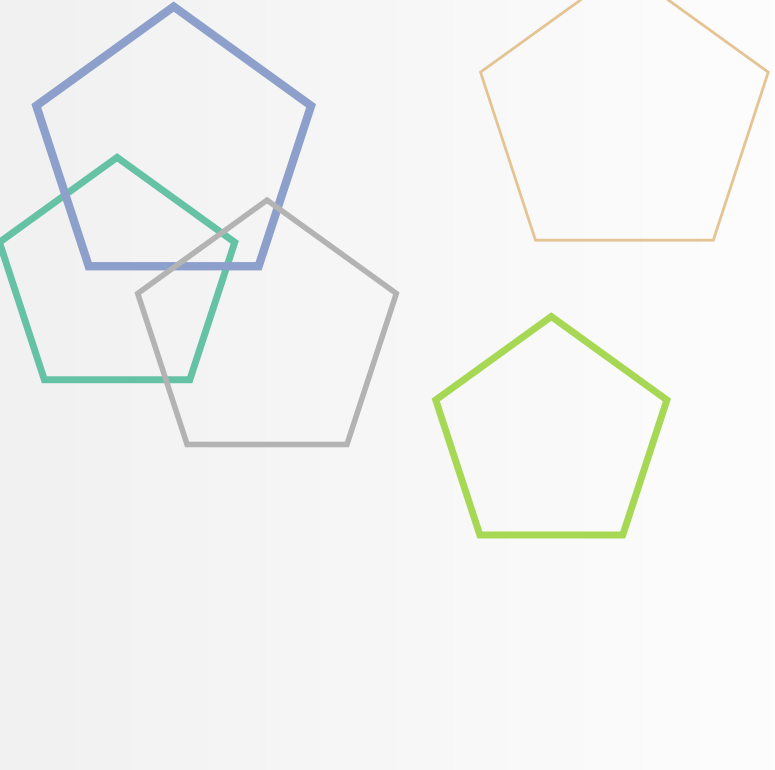[{"shape": "pentagon", "thickness": 2.5, "radius": 0.8, "center": [0.151, 0.636]}, {"shape": "pentagon", "thickness": 3, "radius": 0.93, "center": [0.224, 0.805]}, {"shape": "pentagon", "thickness": 2.5, "radius": 0.78, "center": [0.711, 0.432]}, {"shape": "pentagon", "thickness": 1, "radius": 0.98, "center": [0.806, 0.846]}, {"shape": "pentagon", "thickness": 2, "radius": 0.88, "center": [0.345, 0.565]}]